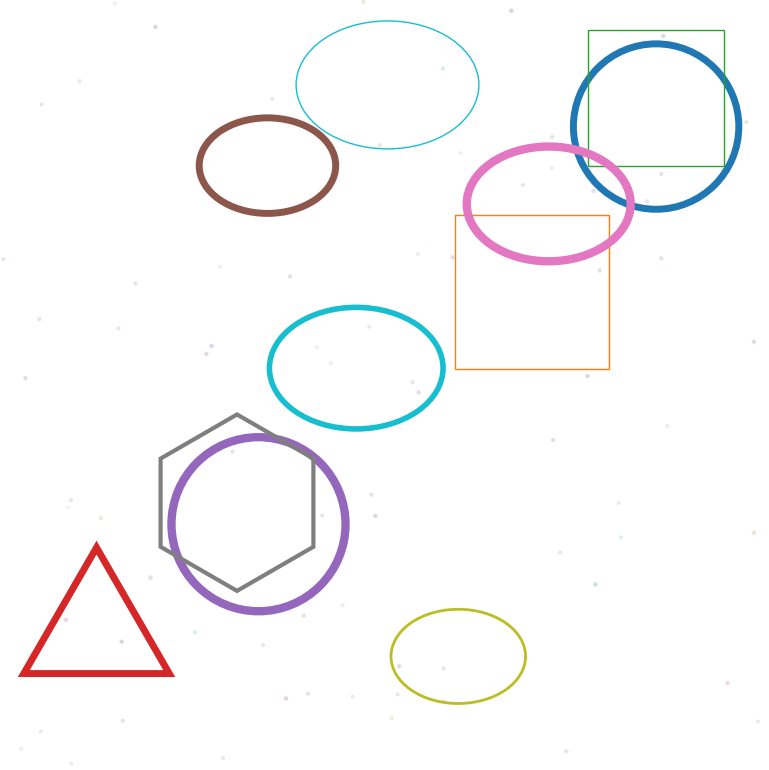[{"shape": "circle", "thickness": 2.5, "radius": 0.54, "center": [0.852, 0.836]}, {"shape": "square", "thickness": 0.5, "radius": 0.5, "center": [0.691, 0.62]}, {"shape": "square", "thickness": 0.5, "radius": 0.44, "center": [0.852, 0.873]}, {"shape": "triangle", "thickness": 2.5, "radius": 0.55, "center": [0.125, 0.18]}, {"shape": "circle", "thickness": 3, "radius": 0.57, "center": [0.336, 0.319]}, {"shape": "oval", "thickness": 2.5, "radius": 0.44, "center": [0.347, 0.785]}, {"shape": "oval", "thickness": 3, "radius": 0.53, "center": [0.713, 0.735]}, {"shape": "hexagon", "thickness": 1.5, "radius": 0.57, "center": [0.308, 0.347]}, {"shape": "oval", "thickness": 1, "radius": 0.44, "center": [0.595, 0.148]}, {"shape": "oval", "thickness": 0.5, "radius": 0.59, "center": [0.503, 0.89]}, {"shape": "oval", "thickness": 2, "radius": 0.56, "center": [0.463, 0.522]}]